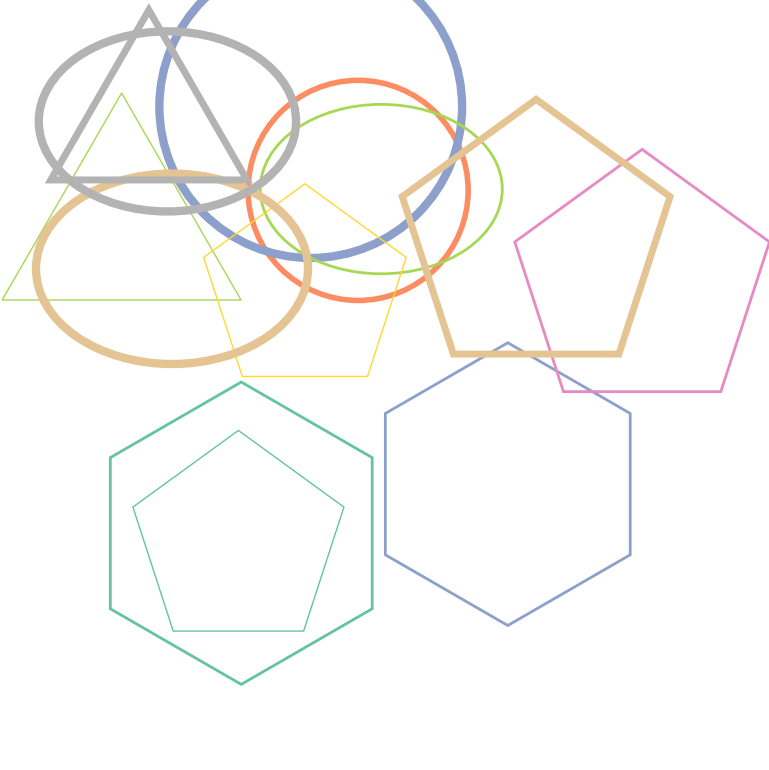[{"shape": "hexagon", "thickness": 1, "radius": 0.98, "center": [0.313, 0.308]}, {"shape": "pentagon", "thickness": 0.5, "radius": 0.72, "center": [0.31, 0.297]}, {"shape": "circle", "thickness": 2, "radius": 0.71, "center": [0.465, 0.753]}, {"shape": "circle", "thickness": 3, "radius": 0.98, "center": [0.404, 0.862]}, {"shape": "hexagon", "thickness": 1, "radius": 0.92, "center": [0.659, 0.371]}, {"shape": "pentagon", "thickness": 1, "radius": 0.87, "center": [0.834, 0.632]}, {"shape": "triangle", "thickness": 0.5, "radius": 0.9, "center": [0.158, 0.7]}, {"shape": "oval", "thickness": 1, "radius": 0.79, "center": [0.495, 0.754]}, {"shape": "pentagon", "thickness": 0.5, "radius": 0.69, "center": [0.396, 0.623]}, {"shape": "oval", "thickness": 3, "radius": 0.88, "center": [0.223, 0.651]}, {"shape": "pentagon", "thickness": 2.5, "radius": 0.91, "center": [0.696, 0.688]}, {"shape": "triangle", "thickness": 2.5, "radius": 0.74, "center": [0.193, 0.84]}, {"shape": "oval", "thickness": 3, "radius": 0.84, "center": [0.217, 0.842]}]